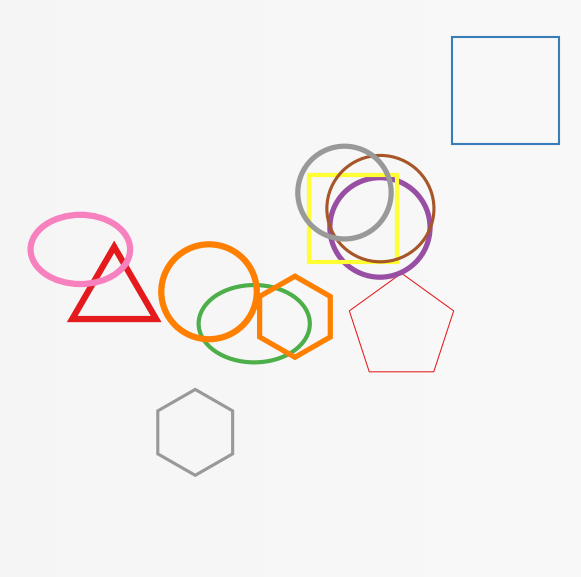[{"shape": "triangle", "thickness": 3, "radius": 0.42, "center": [0.196, 0.488]}, {"shape": "pentagon", "thickness": 0.5, "radius": 0.47, "center": [0.691, 0.432]}, {"shape": "square", "thickness": 1, "radius": 0.46, "center": [0.869, 0.843]}, {"shape": "oval", "thickness": 2, "radius": 0.48, "center": [0.437, 0.439]}, {"shape": "circle", "thickness": 2.5, "radius": 0.43, "center": [0.654, 0.605]}, {"shape": "hexagon", "thickness": 2.5, "radius": 0.35, "center": [0.507, 0.451]}, {"shape": "circle", "thickness": 3, "radius": 0.41, "center": [0.36, 0.494]}, {"shape": "square", "thickness": 2, "radius": 0.38, "center": [0.607, 0.62]}, {"shape": "circle", "thickness": 1.5, "radius": 0.46, "center": [0.654, 0.638]}, {"shape": "oval", "thickness": 3, "radius": 0.43, "center": [0.138, 0.567]}, {"shape": "hexagon", "thickness": 1.5, "radius": 0.37, "center": [0.336, 0.25]}, {"shape": "circle", "thickness": 2.5, "radius": 0.4, "center": [0.593, 0.666]}]